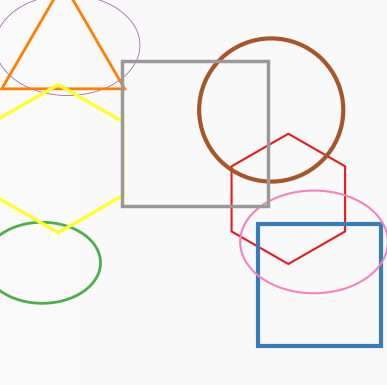[{"shape": "hexagon", "thickness": 1.5, "radius": 0.85, "center": [0.744, 0.483]}, {"shape": "square", "thickness": 3, "radius": 0.79, "center": [0.825, 0.259]}, {"shape": "oval", "thickness": 2, "radius": 0.75, "center": [0.109, 0.317]}, {"shape": "oval", "thickness": 0.5, "radius": 0.93, "center": [0.174, 0.883]}, {"shape": "triangle", "thickness": 2, "radius": 0.92, "center": [0.163, 0.861]}, {"shape": "hexagon", "thickness": 2.5, "radius": 0.96, "center": [0.15, 0.588]}, {"shape": "circle", "thickness": 3, "radius": 0.93, "center": [0.7, 0.714]}, {"shape": "oval", "thickness": 1.5, "radius": 0.95, "center": [0.81, 0.372]}, {"shape": "square", "thickness": 2.5, "radius": 0.94, "center": [0.503, 0.653]}]